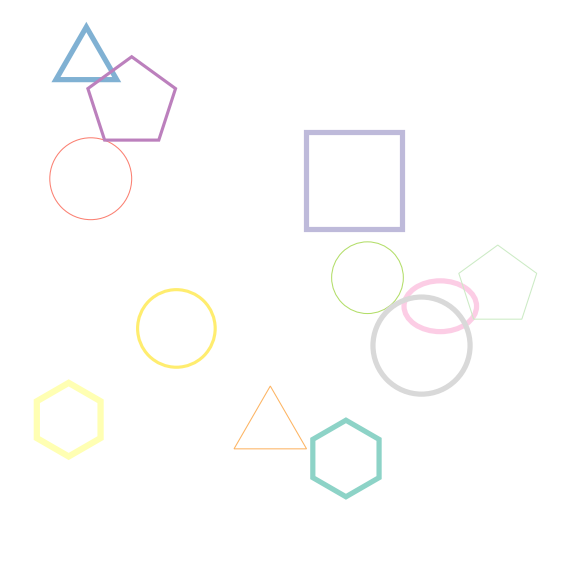[{"shape": "hexagon", "thickness": 2.5, "radius": 0.33, "center": [0.599, 0.205]}, {"shape": "hexagon", "thickness": 3, "radius": 0.32, "center": [0.119, 0.272]}, {"shape": "square", "thickness": 2.5, "radius": 0.42, "center": [0.613, 0.686]}, {"shape": "circle", "thickness": 0.5, "radius": 0.35, "center": [0.157, 0.69]}, {"shape": "triangle", "thickness": 2.5, "radius": 0.3, "center": [0.15, 0.892]}, {"shape": "triangle", "thickness": 0.5, "radius": 0.36, "center": [0.468, 0.258]}, {"shape": "circle", "thickness": 0.5, "radius": 0.31, "center": [0.636, 0.518]}, {"shape": "oval", "thickness": 2.5, "radius": 0.31, "center": [0.762, 0.469]}, {"shape": "circle", "thickness": 2.5, "radius": 0.42, "center": [0.73, 0.401]}, {"shape": "pentagon", "thickness": 1.5, "radius": 0.4, "center": [0.228, 0.821]}, {"shape": "pentagon", "thickness": 0.5, "radius": 0.35, "center": [0.862, 0.504]}, {"shape": "circle", "thickness": 1.5, "radius": 0.34, "center": [0.305, 0.43]}]